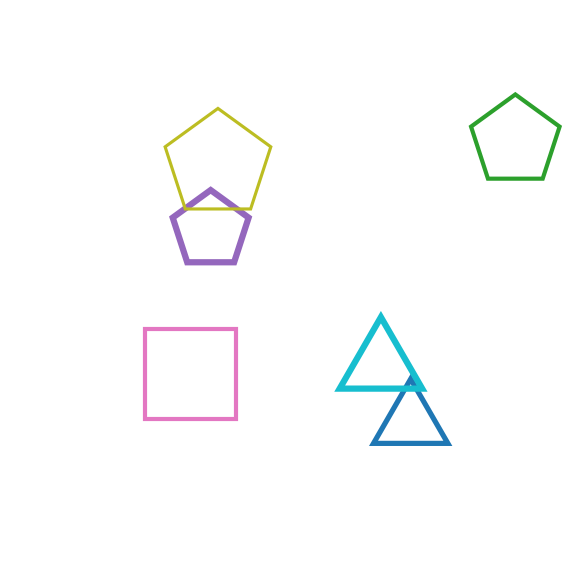[{"shape": "triangle", "thickness": 2.5, "radius": 0.37, "center": [0.711, 0.269]}, {"shape": "pentagon", "thickness": 2, "radius": 0.4, "center": [0.892, 0.755]}, {"shape": "pentagon", "thickness": 3, "radius": 0.35, "center": [0.365, 0.601]}, {"shape": "square", "thickness": 2, "radius": 0.39, "center": [0.33, 0.351]}, {"shape": "pentagon", "thickness": 1.5, "radius": 0.48, "center": [0.377, 0.715]}, {"shape": "triangle", "thickness": 3, "radius": 0.41, "center": [0.66, 0.367]}]